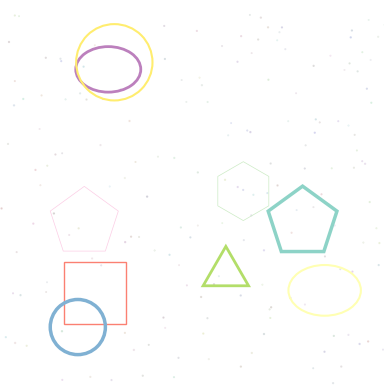[{"shape": "pentagon", "thickness": 2.5, "radius": 0.47, "center": [0.786, 0.423]}, {"shape": "oval", "thickness": 1.5, "radius": 0.47, "center": [0.843, 0.246]}, {"shape": "square", "thickness": 1, "radius": 0.4, "center": [0.246, 0.24]}, {"shape": "circle", "thickness": 2.5, "radius": 0.36, "center": [0.202, 0.151]}, {"shape": "triangle", "thickness": 2, "radius": 0.34, "center": [0.587, 0.292]}, {"shape": "pentagon", "thickness": 0.5, "radius": 0.46, "center": [0.219, 0.423]}, {"shape": "oval", "thickness": 2, "radius": 0.42, "center": [0.281, 0.82]}, {"shape": "hexagon", "thickness": 0.5, "radius": 0.38, "center": [0.632, 0.504]}, {"shape": "circle", "thickness": 1.5, "radius": 0.5, "center": [0.297, 0.838]}]